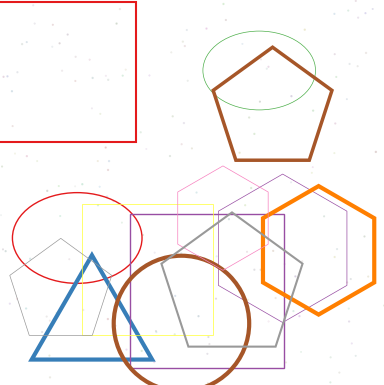[{"shape": "oval", "thickness": 1, "radius": 0.84, "center": [0.201, 0.382]}, {"shape": "square", "thickness": 1.5, "radius": 0.91, "center": [0.17, 0.813]}, {"shape": "triangle", "thickness": 3, "radius": 0.9, "center": [0.239, 0.156]}, {"shape": "oval", "thickness": 0.5, "radius": 0.73, "center": [0.673, 0.817]}, {"shape": "square", "thickness": 1, "radius": 1.0, "center": [0.538, 0.244]}, {"shape": "hexagon", "thickness": 0.5, "radius": 0.96, "center": [0.734, 0.355]}, {"shape": "hexagon", "thickness": 3, "radius": 0.83, "center": [0.828, 0.35]}, {"shape": "square", "thickness": 0.5, "radius": 0.85, "center": [0.384, 0.3]}, {"shape": "pentagon", "thickness": 2.5, "radius": 0.81, "center": [0.708, 0.715]}, {"shape": "circle", "thickness": 3, "radius": 0.88, "center": [0.471, 0.16]}, {"shape": "hexagon", "thickness": 0.5, "radius": 0.68, "center": [0.579, 0.433]}, {"shape": "pentagon", "thickness": 0.5, "radius": 0.7, "center": [0.158, 0.242]}, {"shape": "pentagon", "thickness": 1.5, "radius": 0.96, "center": [0.603, 0.256]}]